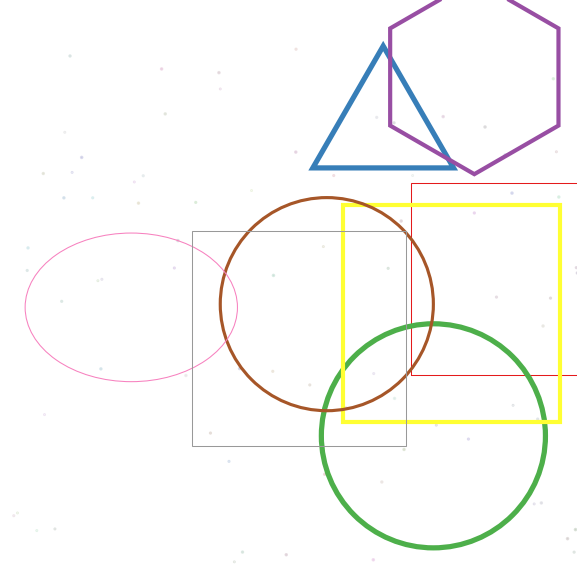[{"shape": "square", "thickness": 0.5, "radius": 0.83, "center": [0.878, 0.516]}, {"shape": "triangle", "thickness": 2.5, "radius": 0.7, "center": [0.664, 0.779]}, {"shape": "circle", "thickness": 2.5, "radius": 0.97, "center": [0.75, 0.244]}, {"shape": "hexagon", "thickness": 2, "radius": 0.84, "center": [0.821, 0.866]}, {"shape": "square", "thickness": 2, "radius": 0.94, "center": [0.782, 0.456]}, {"shape": "circle", "thickness": 1.5, "radius": 0.92, "center": [0.566, 0.472]}, {"shape": "oval", "thickness": 0.5, "radius": 0.92, "center": [0.227, 0.467]}, {"shape": "square", "thickness": 0.5, "radius": 0.93, "center": [0.518, 0.413]}]